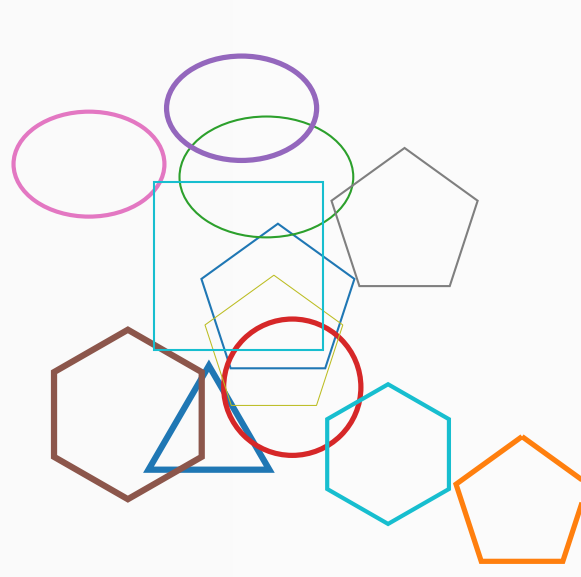[{"shape": "pentagon", "thickness": 1, "radius": 0.69, "center": [0.478, 0.473]}, {"shape": "triangle", "thickness": 3, "radius": 0.6, "center": [0.359, 0.246]}, {"shape": "pentagon", "thickness": 2.5, "radius": 0.6, "center": [0.898, 0.124]}, {"shape": "oval", "thickness": 1, "radius": 0.75, "center": [0.458, 0.693]}, {"shape": "circle", "thickness": 2.5, "radius": 0.59, "center": [0.503, 0.329]}, {"shape": "oval", "thickness": 2.5, "radius": 0.65, "center": [0.416, 0.812]}, {"shape": "hexagon", "thickness": 3, "radius": 0.73, "center": [0.22, 0.281]}, {"shape": "oval", "thickness": 2, "radius": 0.65, "center": [0.153, 0.715]}, {"shape": "pentagon", "thickness": 1, "radius": 0.66, "center": [0.696, 0.611]}, {"shape": "pentagon", "thickness": 0.5, "radius": 0.62, "center": [0.471, 0.398]}, {"shape": "hexagon", "thickness": 2, "radius": 0.6, "center": [0.668, 0.213]}, {"shape": "square", "thickness": 1, "radius": 0.73, "center": [0.41, 0.538]}]